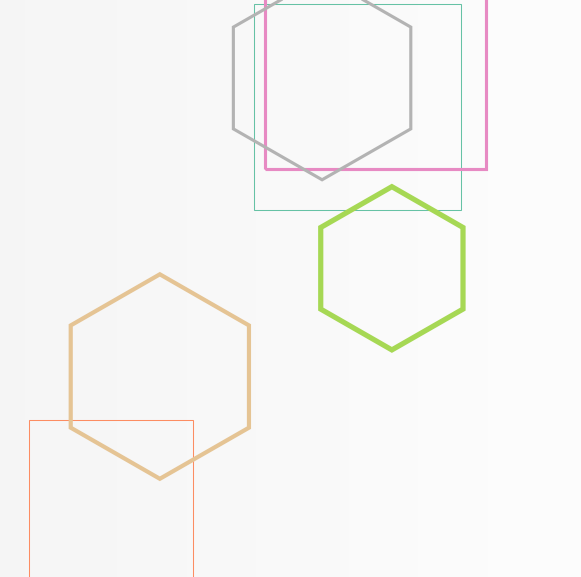[{"shape": "square", "thickness": 0.5, "radius": 0.89, "center": [0.615, 0.814]}, {"shape": "square", "thickness": 0.5, "radius": 0.71, "center": [0.191, 0.13]}, {"shape": "square", "thickness": 1.5, "radius": 0.95, "center": [0.645, 0.896]}, {"shape": "hexagon", "thickness": 2.5, "radius": 0.71, "center": [0.674, 0.535]}, {"shape": "hexagon", "thickness": 2, "radius": 0.89, "center": [0.275, 0.347]}, {"shape": "hexagon", "thickness": 1.5, "radius": 0.88, "center": [0.554, 0.864]}]